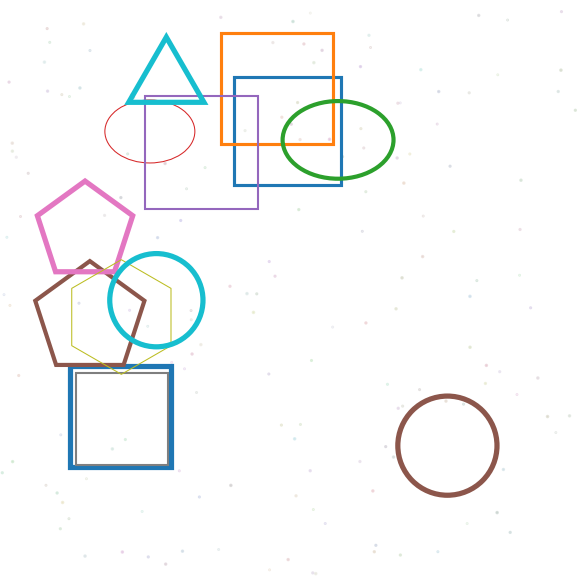[{"shape": "square", "thickness": 2.5, "radius": 0.44, "center": [0.209, 0.278]}, {"shape": "square", "thickness": 1.5, "radius": 0.47, "center": [0.498, 0.772]}, {"shape": "square", "thickness": 1.5, "radius": 0.48, "center": [0.479, 0.846]}, {"shape": "oval", "thickness": 2, "radius": 0.48, "center": [0.585, 0.757]}, {"shape": "oval", "thickness": 0.5, "radius": 0.39, "center": [0.26, 0.771]}, {"shape": "square", "thickness": 1, "radius": 0.49, "center": [0.349, 0.735]}, {"shape": "pentagon", "thickness": 2, "radius": 0.5, "center": [0.156, 0.448]}, {"shape": "circle", "thickness": 2.5, "radius": 0.43, "center": [0.775, 0.227]}, {"shape": "pentagon", "thickness": 2.5, "radius": 0.43, "center": [0.147, 0.599]}, {"shape": "square", "thickness": 1, "radius": 0.4, "center": [0.212, 0.273]}, {"shape": "hexagon", "thickness": 0.5, "radius": 0.5, "center": [0.21, 0.45]}, {"shape": "triangle", "thickness": 2.5, "radius": 0.38, "center": [0.288, 0.86]}, {"shape": "circle", "thickness": 2.5, "radius": 0.4, "center": [0.271, 0.479]}]